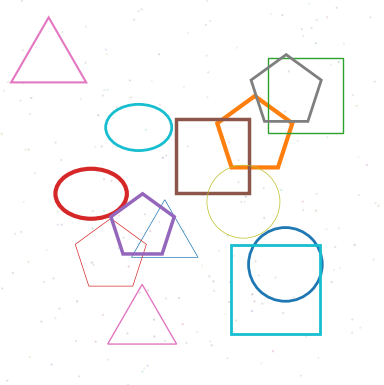[{"shape": "triangle", "thickness": 0.5, "radius": 0.5, "center": [0.428, 0.382]}, {"shape": "circle", "thickness": 2, "radius": 0.48, "center": [0.741, 0.313]}, {"shape": "pentagon", "thickness": 3, "radius": 0.51, "center": [0.662, 0.648]}, {"shape": "square", "thickness": 1, "radius": 0.49, "center": [0.794, 0.752]}, {"shape": "oval", "thickness": 3, "radius": 0.46, "center": [0.237, 0.497]}, {"shape": "pentagon", "thickness": 0.5, "radius": 0.49, "center": [0.288, 0.335]}, {"shape": "pentagon", "thickness": 2.5, "radius": 0.43, "center": [0.37, 0.41]}, {"shape": "square", "thickness": 2.5, "radius": 0.48, "center": [0.551, 0.595]}, {"shape": "triangle", "thickness": 1, "radius": 0.52, "center": [0.369, 0.158]}, {"shape": "triangle", "thickness": 1.5, "radius": 0.56, "center": [0.126, 0.842]}, {"shape": "pentagon", "thickness": 2, "radius": 0.48, "center": [0.743, 0.762]}, {"shape": "circle", "thickness": 0.5, "radius": 0.47, "center": [0.632, 0.476]}, {"shape": "square", "thickness": 2, "radius": 0.58, "center": [0.716, 0.247]}, {"shape": "oval", "thickness": 2, "radius": 0.43, "center": [0.36, 0.669]}]